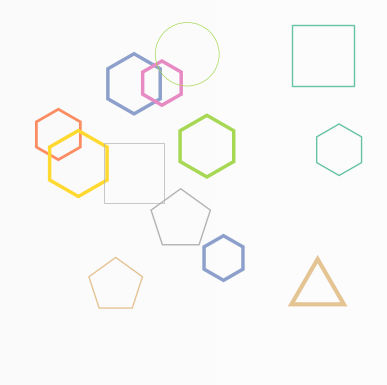[{"shape": "hexagon", "thickness": 1, "radius": 0.33, "center": [0.875, 0.611]}, {"shape": "square", "thickness": 1, "radius": 0.4, "center": [0.834, 0.855]}, {"shape": "hexagon", "thickness": 2, "radius": 0.33, "center": [0.151, 0.651]}, {"shape": "hexagon", "thickness": 2.5, "radius": 0.29, "center": [0.577, 0.33]}, {"shape": "hexagon", "thickness": 2.5, "radius": 0.39, "center": [0.346, 0.782]}, {"shape": "hexagon", "thickness": 2.5, "radius": 0.29, "center": [0.418, 0.784]}, {"shape": "circle", "thickness": 0.5, "radius": 0.41, "center": [0.483, 0.859]}, {"shape": "hexagon", "thickness": 2.5, "radius": 0.4, "center": [0.534, 0.62]}, {"shape": "hexagon", "thickness": 2.5, "radius": 0.43, "center": [0.202, 0.575]}, {"shape": "triangle", "thickness": 3, "radius": 0.39, "center": [0.82, 0.249]}, {"shape": "pentagon", "thickness": 1, "radius": 0.36, "center": [0.299, 0.259]}, {"shape": "square", "thickness": 0.5, "radius": 0.39, "center": [0.346, 0.551]}, {"shape": "pentagon", "thickness": 1, "radius": 0.4, "center": [0.466, 0.429]}]